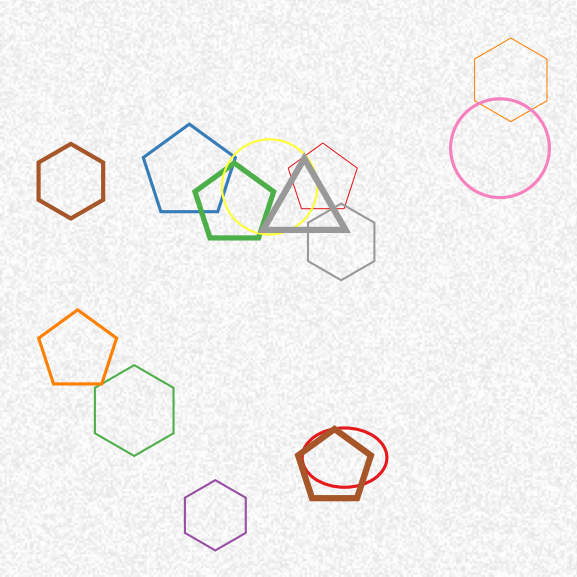[{"shape": "pentagon", "thickness": 0.5, "radius": 0.31, "center": [0.559, 0.689]}, {"shape": "oval", "thickness": 1.5, "radius": 0.37, "center": [0.597, 0.207]}, {"shape": "pentagon", "thickness": 1.5, "radius": 0.42, "center": [0.328, 0.7]}, {"shape": "hexagon", "thickness": 1, "radius": 0.39, "center": [0.232, 0.288]}, {"shape": "pentagon", "thickness": 2.5, "radius": 0.36, "center": [0.406, 0.645]}, {"shape": "hexagon", "thickness": 1, "radius": 0.3, "center": [0.373, 0.107]}, {"shape": "pentagon", "thickness": 1.5, "radius": 0.35, "center": [0.134, 0.392]}, {"shape": "hexagon", "thickness": 0.5, "radius": 0.36, "center": [0.885, 0.861]}, {"shape": "circle", "thickness": 1, "radius": 0.41, "center": [0.467, 0.675]}, {"shape": "hexagon", "thickness": 2, "radius": 0.32, "center": [0.123, 0.685]}, {"shape": "pentagon", "thickness": 3, "radius": 0.33, "center": [0.579, 0.19]}, {"shape": "circle", "thickness": 1.5, "radius": 0.43, "center": [0.866, 0.743]}, {"shape": "triangle", "thickness": 3, "radius": 0.41, "center": [0.527, 0.642]}, {"shape": "hexagon", "thickness": 1, "radius": 0.33, "center": [0.591, 0.58]}]